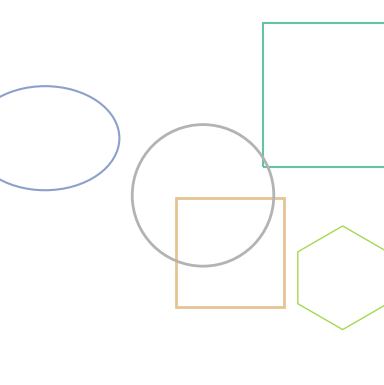[{"shape": "square", "thickness": 1.5, "radius": 0.93, "center": [0.871, 0.753]}, {"shape": "oval", "thickness": 1.5, "radius": 0.97, "center": [0.117, 0.641]}, {"shape": "hexagon", "thickness": 1, "radius": 0.67, "center": [0.89, 0.279]}, {"shape": "square", "thickness": 2, "radius": 0.71, "center": [0.597, 0.345]}, {"shape": "circle", "thickness": 2, "radius": 0.92, "center": [0.527, 0.493]}]